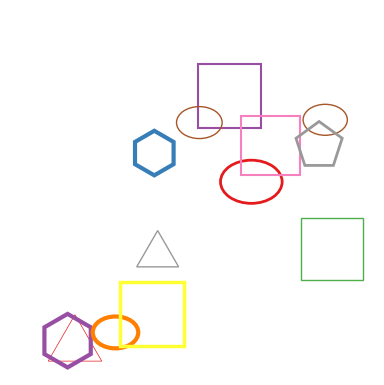[{"shape": "triangle", "thickness": 0.5, "radius": 0.4, "center": [0.195, 0.102]}, {"shape": "oval", "thickness": 2, "radius": 0.4, "center": [0.653, 0.528]}, {"shape": "hexagon", "thickness": 3, "radius": 0.29, "center": [0.401, 0.602]}, {"shape": "square", "thickness": 1, "radius": 0.4, "center": [0.861, 0.354]}, {"shape": "hexagon", "thickness": 3, "radius": 0.35, "center": [0.176, 0.115]}, {"shape": "square", "thickness": 1.5, "radius": 0.41, "center": [0.595, 0.751]}, {"shape": "oval", "thickness": 3, "radius": 0.3, "center": [0.3, 0.137]}, {"shape": "square", "thickness": 2.5, "radius": 0.42, "center": [0.394, 0.184]}, {"shape": "oval", "thickness": 1, "radius": 0.3, "center": [0.518, 0.682]}, {"shape": "oval", "thickness": 1, "radius": 0.29, "center": [0.845, 0.689]}, {"shape": "square", "thickness": 1.5, "radius": 0.38, "center": [0.703, 0.621]}, {"shape": "pentagon", "thickness": 2, "radius": 0.32, "center": [0.829, 0.621]}, {"shape": "triangle", "thickness": 1, "radius": 0.31, "center": [0.41, 0.338]}]